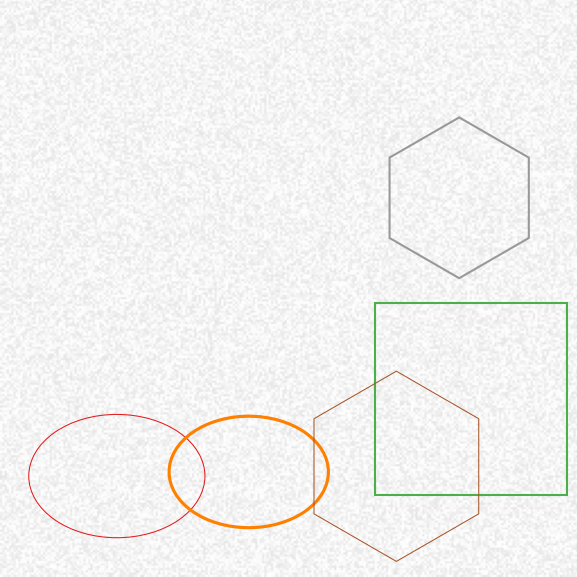[{"shape": "oval", "thickness": 0.5, "radius": 0.76, "center": [0.202, 0.175]}, {"shape": "square", "thickness": 1, "radius": 0.83, "center": [0.816, 0.308]}, {"shape": "oval", "thickness": 1.5, "radius": 0.69, "center": [0.431, 0.182]}, {"shape": "hexagon", "thickness": 0.5, "radius": 0.82, "center": [0.686, 0.192]}, {"shape": "hexagon", "thickness": 1, "radius": 0.7, "center": [0.795, 0.657]}]